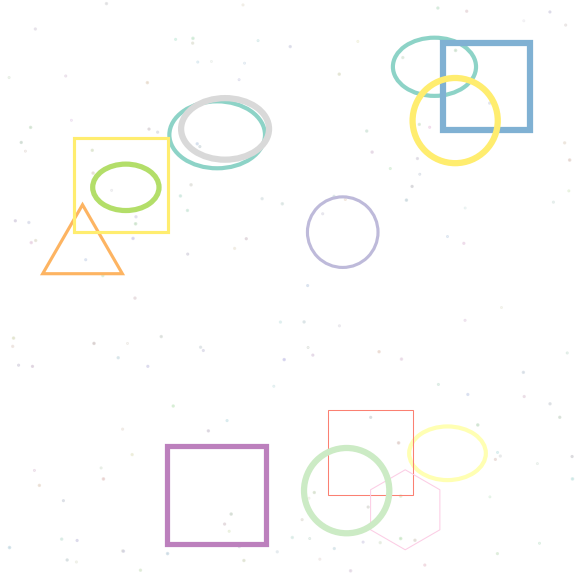[{"shape": "oval", "thickness": 2, "radius": 0.36, "center": [0.752, 0.883]}, {"shape": "oval", "thickness": 2, "radius": 0.41, "center": [0.376, 0.766]}, {"shape": "oval", "thickness": 2, "radius": 0.33, "center": [0.775, 0.214]}, {"shape": "circle", "thickness": 1.5, "radius": 0.31, "center": [0.593, 0.597]}, {"shape": "square", "thickness": 0.5, "radius": 0.37, "center": [0.642, 0.216]}, {"shape": "square", "thickness": 3, "radius": 0.38, "center": [0.842, 0.849]}, {"shape": "triangle", "thickness": 1.5, "radius": 0.4, "center": [0.143, 0.565]}, {"shape": "oval", "thickness": 2.5, "radius": 0.29, "center": [0.218, 0.675]}, {"shape": "hexagon", "thickness": 0.5, "radius": 0.35, "center": [0.702, 0.116]}, {"shape": "oval", "thickness": 3, "radius": 0.38, "center": [0.39, 0.776]}, {"shape": "square", "thickness": 2.5, "radius": 0.43, "center": [0.375, 0.142]}, {"shape": "circle", "thickness": 3, "radius": 0.37, "center": [0.6, 0.15]}, {"shape": "square", "thickness": 1.5, "radius": 0.41, "center": [0.209, 0.678]}, {"shape": "circle", "thickness": 3, "radius": 0.37, "center": [0.788, 0.79]}]